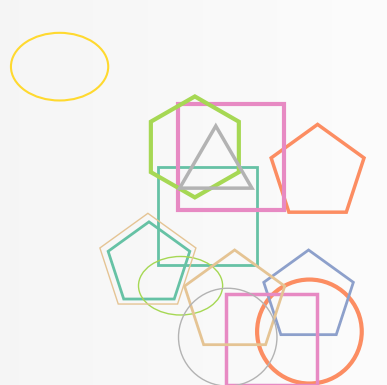[{"shape": "pentagon", "thickness": 2, "radius": 0.55, "center": [0.384, 0.313]}, {"shape": "square", "thickness": 2, "radius": 0.64, "center": [0.536, 0.439]}, {"shape": "pentagon", "thickness": 2.5, "radius": 0.63, "center": [0.82, 0.551]}, {"shape": "circle", "thickness": 3, "radius": 0.68, "center": [0.799, 0.139]}, {"shape": "pentagon", "thickness": 2, "radius": 0.61, "center": [0.796, 0.229]}, {"shape": "square", "thickness": 2.5, "radius": 0.59, "center": [0.701, 0.118]}, {"shape": "square", "thickness": 3, "radius": 0.69, "center": [0.596, 0.592]}, {"shape": "oval", "thickness": 1, "radius": 0.54, "center": [0.466, 0.258]}, {"shape": "hexagon", "thickness": 3, "radius": 0.66, "center": [0.503, 0.618]}, {"shape": "oval", "thickness": 1.5, "radius": 0.63, "center": [0.154, 0.827]}, {"shape": "pentagon", "thickness": 1, "radius": 0.65, "center": [0.382, 0.316]}, {"shape": "pentagon", "thickness": 2, "radius": 0.68, "center": [0.605, 0.215]}, {"shape": "circle", "thickness": 1, "radius": 0.64, "center": [0.588, 0.124]}, {"shape": "triangle", "thickness": 2.5, "radius": 0.54, "center": [0.557, 0.565]}]